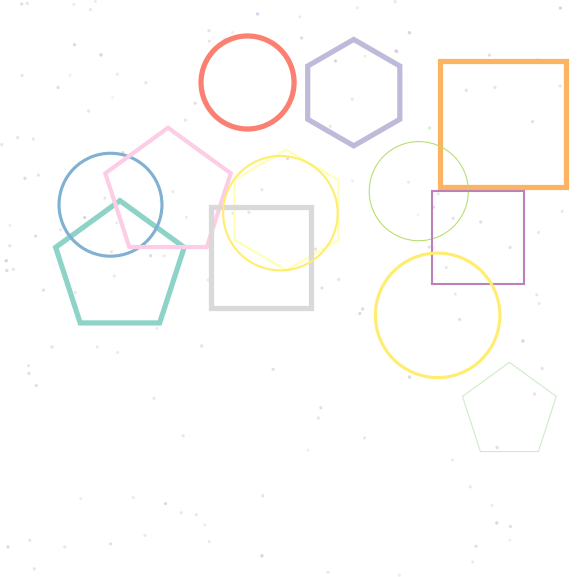[{"shape": "pentagon", "thickness": 2.5, "radius": 0.59, "center": [0.208, 0.535]}, {"shape": "hexagon", "thickness": 1, "radius": 0.52, "center": [0.496, 0.636]}, {"shape": "hexagon", "thickness": 2.5, "radius": 0.46, "center": [0.613, 0.839]}, {"shape": "circle", "thickness": 2.5, "radius": 0.4, "center": [0.429, 0.856]}, {"shape": "circle", "thickness": 1.5, "radius": 0.45, "center": [0.191, 0.645]}, {"shape": "square", "thickness": 2.5, "radius": 0.55, "center": [0.871, 0.785]}, {"shape": "circle", "thickness": 0.5, "radius": 0.43, "center": [0.725, 0.668]}, {"shape": "pentagon", "thickness": 2, "radius": 0.57, "center": [0.291, 0.664]}, {"shape": "square", "thickness": 2.5, "radius": 0.44, "center": [0.452, 0.553]}, {"shape": "square", "thickness": 1, "radius": 0.4, "center": [0.827, 0.588]}, {"shape": "pentagon", "thickness": 0.5, "radius": 0.43, "center": [0.882, 0.286]}, {"shape": "circle", "thickness": 1.5, "radius": 0.54, "center": [0.758, 0.453]}, {"shape": "circle", "thickness": 1, "radius": 0.5, "center": [0.486, 0.63]}]